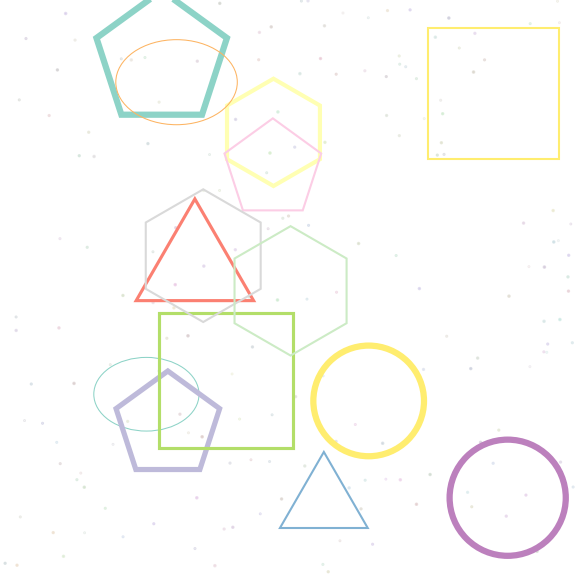[{"shape": "oval", "thickness": 0.5, "radius": 0.46, "center": [0.254, 0.316]}, {"shape": "pentagon", "thickness": 3, "radius": 0.59, "center": [0.28, 0.897]}, {"shape": "hexagon", "thickness": 2, "radius": 0.46, "center": [0.474, 0.77]}, {"shape": "pentagon", "thickness": 2.5, "radius": 0.47, "center": [0.291, 0.262]}, {"shape": "triangle", "thickness": 1.5, "radius": 0.59, "center": [0.337, 0.537]}, {"shape": "triangle", "thickness": 1, "radius": 0.44, "center": [0.561, 0.129]}, {"shape": "oval", "thickness": 0.5, "radius": 0.53, "center": [0.306, 0.857]}, {"shape": "square", "thickness": 1.5, "radius": 0.58, "center": [0.392, 0.34]}, {"shape": "pentagon", "thickness": 1, "radius": 0.44, "center": [0.472, 0.706]}, {"shape": "hexagon", "thickness": 1, "radius": 0.57, "center": [0.352, 0.556]}, {"shape": "circle", "thickness": 3, "radius": 0.5, "center": [0.879, 0.137]}, {"shape": "hexagon", "thickness": 1, "radius": 0.56, "center": [0.503, 0.495]}, {"shape": "square", "thickness": 1, "radius": 0.57, "center": [0.854, 0.838]}, {"shape": "circle", "thickness": 3, "radius": 0.48, "center": [0.638, 0.305]}]